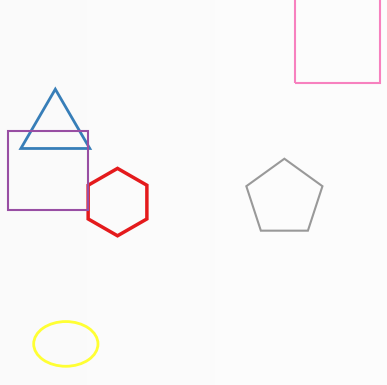[{"shape": "hexagon", "thickness": 2.5, "radius": 0.44, "center": [0.303, 0.475]}, {"shape": "triangle", "thickness": 2, "radius": 0.51, "center": [0.143, 0.666]}, {"shape": "square", "thickness": 1.5, "radius": 0.51, "center": [0.124, 0.556]}, {"shape": "oval", "thickness": 2, "radius": 0.41, "center": [0.17, 0.107]}, {"shape": "square", "thickness": 1.5, "radius": 0.55, "center": [0.871, 0.895]}, {"shape": "pentagon", "thickness": 1.5, "radius": 0.52, "center": [0.734, 0.484]}]